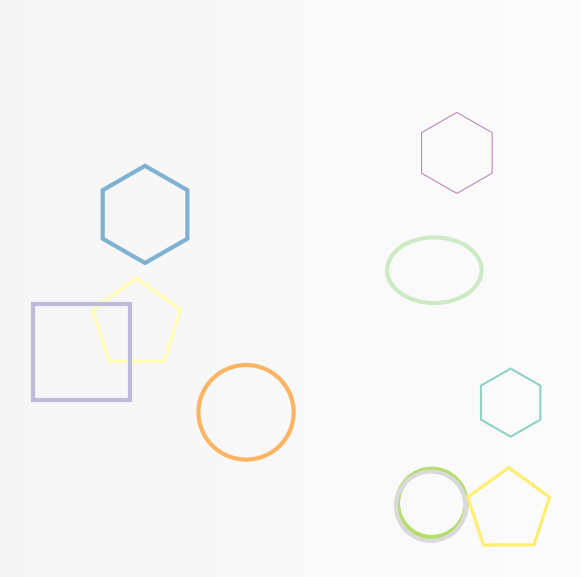[{"shape": "hexagon", "thickness": 1, "radius": 0.29, "center": [0.879, 0.302]}, {"shape": "pentagon", "thickness": 1.5, "radius": 0.4, "center": [0.235, 0.438]}, {"shape": "square", "thickness": 2, "radius": 0.42, "center": [0.14, 0.39]}, {"shape": "hexagon", "thickness": 2, "radius": 0.42, "center": [0.25, 0.628]}, {"shape": "circle", "thickness": 2, "radius": 0.41, "center": [0.423, 0.285]}, {"shape": "circle", "thickness": 2.5, "radius": 0.3, "center": [0.743, 0.127]}, {"shape": "circle", "thickness": 2, "radius": 0.3, "center": [0.741, 0.123]}, {"shape": "hexagon", "thickness": 0.5, "radius": 0.35, "center": [0.786, 0.734]}, {"shape": "oval", "thickness": 2, "radius": 0.41, "center": [0.747, 0.531]}, {"shape": "pentagon", "thickness": 1.5, "radius": 0.37, "center": [0.875, 0.115]}]